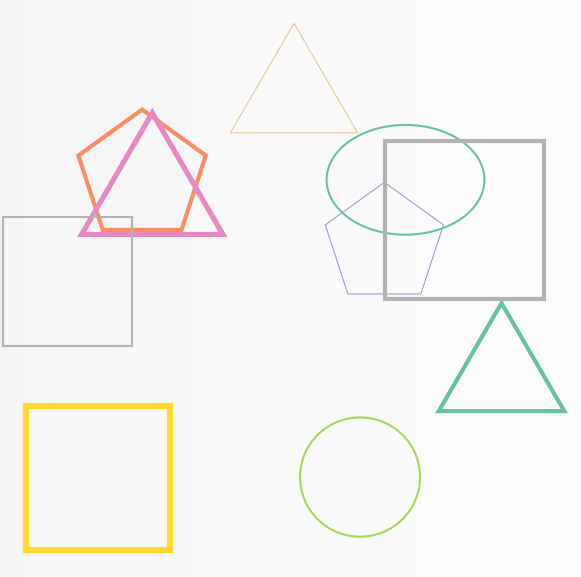[{"shape": "triangle", "thickness": 2, "radius": 0.62, "center": [0.863, 0.35]}, {"shape": "oval", "thickness": 1, "radius": 0.68, "center": [0.698, 0.688]}, {"shape": "pentagon", "thickness": 2, "radius": 0.58, "center": [0.244, 0.694]}, {"shape": "pentagon", "thickness": 0.5, "radius": 0.53, "center": [0.661, 0.577]}, {"shape": "triangle", "thickness": 2.5, "radius": 0.7, "center": [0.262, 0.663]}, {"shape": "circle", "thickness": 1, "radius": 0.52, "center": [0.619, 0.173]}, {"shape": "square", "thickness": 3, "radius": 0.62, "center": [0.169, 0.171]}, {"shape": "triangle", "thickness": 0.5, "radius": 0.63, "center": [0.506, 0.832]}, {"shape": "square", "thickness": 1, "radius": 0.56, "center": [0.117, 0.512]}, {"shape": "square", "thickness": 2, "radius": 0.68, "center": [0.799, 0.618]}]